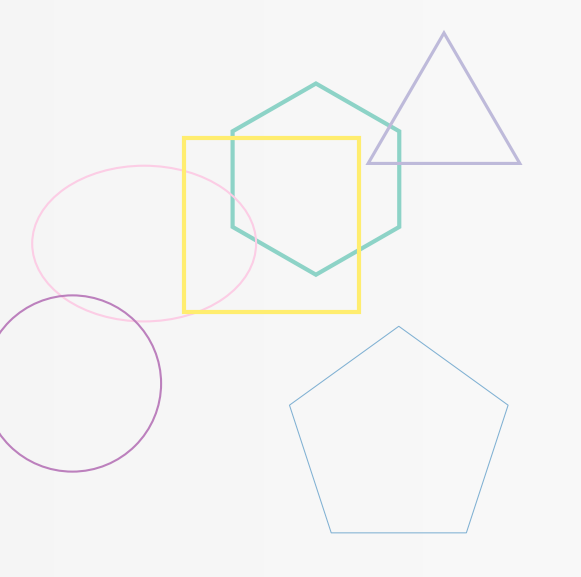[{"shape": "hexagon", "thickness": 2, "radius": 0.83, "center": [0.544, 0.689]}, {"shape": "triangle", "thickness": 1.5, "radius": 0.75, "center": [0.764, 0.791]}, {"shape": "pentagon", "thickness": 0.5, "radius": 0.99, "center": [0.686, 0.236]}, {"shape": "oval", "thickness": 1, "radius": 0.96, "center": [0.248, 0.577]}, {"shape": "circle", "thickness": 1, "radius": 0.76, "center": [0.125, 0.335]}, {"shape": "square", "thickness": 2, "radius": 0.75, "center": [0.468, 0.61]}]